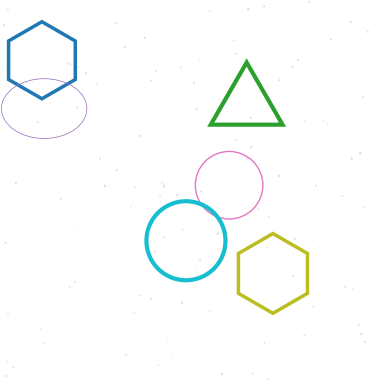[{"shape": "hexagon", "thickness": 2.5, "radius": 0.5, "center": [0.109, 0.844]}, {"shape": "triangle", "thickness": 3, "radius": 0.54, "center": [0.641, 0.73]}, {"shape": "oval", "thickness": 0.5, "radius": 0.55, "center": [0.115, 0.718]}, {"shape": "circle", "thickness": 1, "radius": 0.44, "center": [0.595, 0.519]}, {"shape": "hexagon", "thickness": 2.5, "radius": 0.52, "center": [0.709, 0.29]}, {"shape": "circle", "thickness": 3, "radius": 0.51, "center": [0.483, 0.375]}]